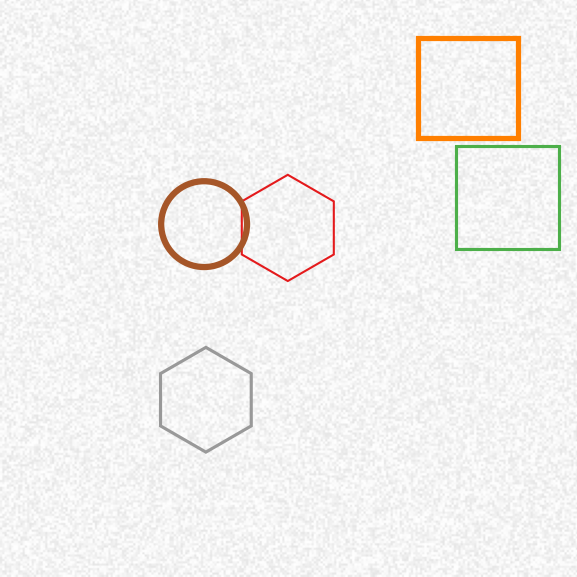[{"shape": "hexagon", "thickness": 1, "radius": 0.46, "center": [0.498, 0.604]}, {"shape": "square", "thickness": 1.5, "radius": 0.45, "center": [0.879, 0.657]}, {"shape": "square", "thickness": 2.5, "radius": 0.43, "center": [0.811, 0.847]}, {"shape": "circle", "thickness": 3, "radius": 0.37, "center": [0.353, 0.611]}, {"shape": "hexagon", "thickness": 1.5, "radius": 0.45, "center": [0.357, 0.307]}]